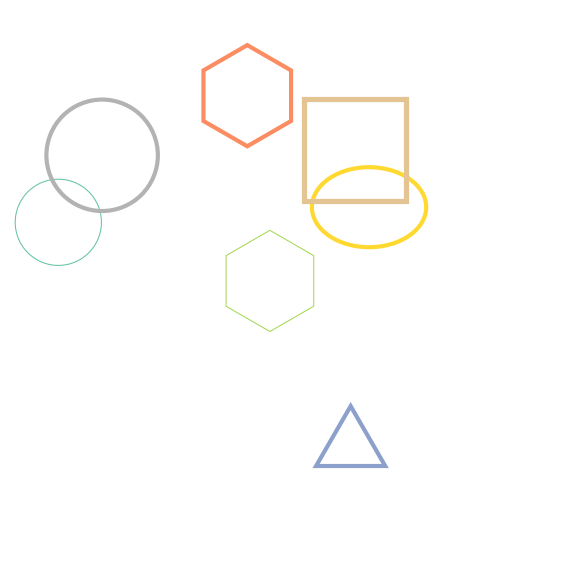[{"shape": "circle", "thickness": 0.5, "radius": 0.37, "center": [0.101, 0.614]}, {"shape": "hexagon", "thickness": 2, "radius": 0.44, "center": [0.428, 0.833]}, {"shape": "triangle", "thickness": 2, "radius": 0.35, "center": [0.607, 0.227]}, {"shape": "hexagon", "thickness": 0.5, "radius": 0.44, "center": [0.467, 0.513]}, {"shape": "oval", "thickness": 2, "radius": 0.49, "center": [0.639, 0.64]}, {"shape": "square", "thickness": 2.5, "radius": 0.44, "center": [0.614, 0.74]}, {"shape": "circle", "thickness": 2, "radius": 0.48, "center": [0.177, 0.73]}]